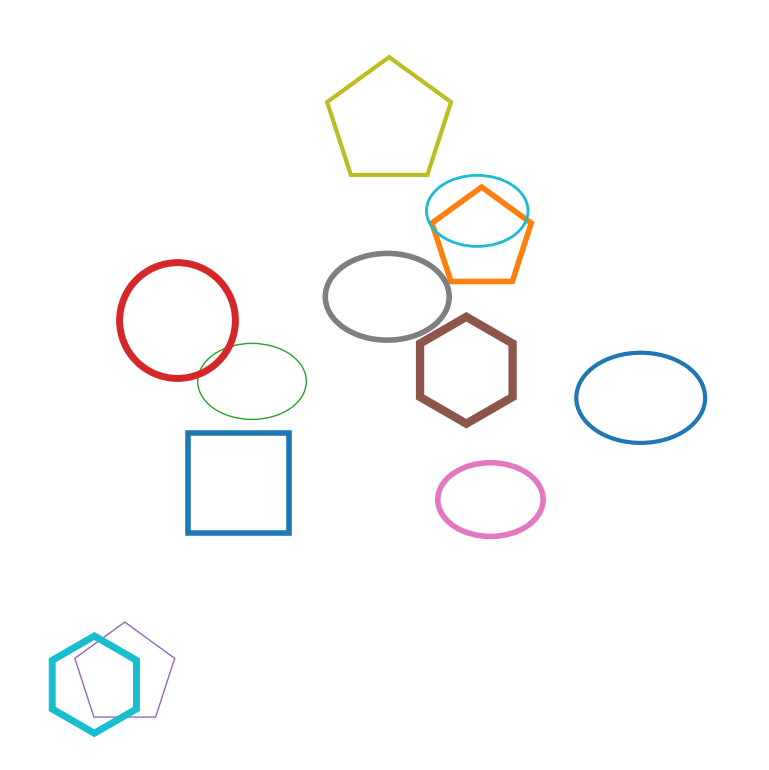[{"shape": "square", "thickness": 2, "radius": 0.33, "center": [0.31, 0.373]}, {"shape": "oval", "thickness": 1.5, "radius": 0.42, "center": [0.832, 0.483]}, {"shape": "pentagon", "thickness": 2, "radius": 0.34, "center": [0.625, 0.689]}, {"shape": "oval", "thickness": 0.5, "radius": 0.35, "center": [0.327, 0.505]}, {"shape": "circle", "thickness": 2.5, "radius": 0.38, "center": [0.231, 0.584]}, {"shape": "pentagon", "thickness": 0.5, "radius": 0.34, "center": [0.162, 0.124]}, {"shape": "hexagon", "thickness": 3, "radius": 0.35, "center": [0.606, 0.519]}, {"shape": "oval", "thickness": 2, "radius": 0.34, "center": [0.637, 0.351]}, {"shape": "oval", "thickness": 2, "radius": 0.4, "center": [0.503, 0.615]}, {"shape": "pentagon", "thickness": 1.5, "radius": 0.42, "center": [0.505, 0.841]}, {"shape": "hexagon", "thickness": 2.5, "radius": 0.32, "center": [0.123, 0.111]}, {"shape": "oval", "thickness": 1, "radius": 0.33, "center": [0.62, 0.726]}]